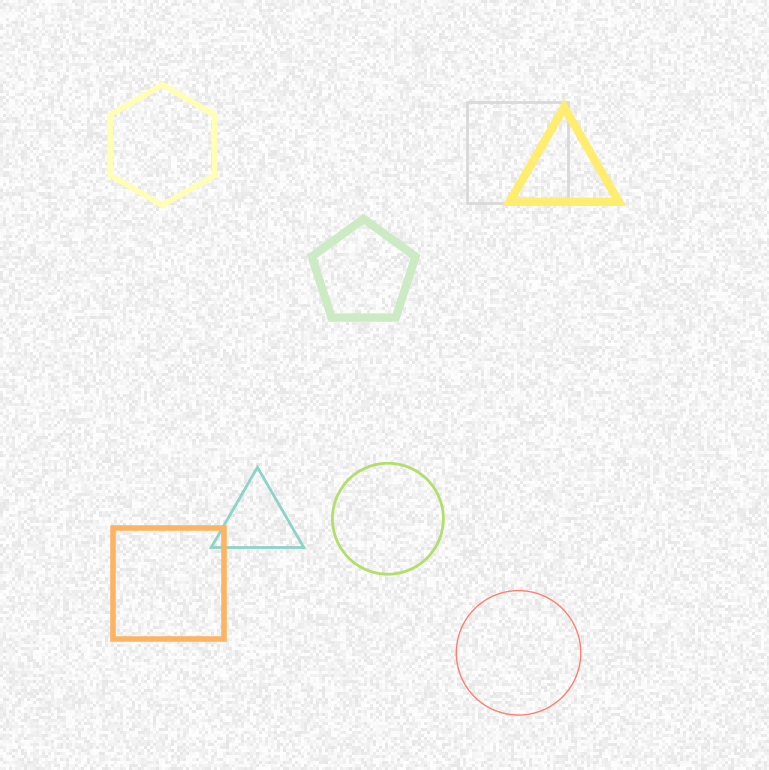[{"shape": "triangle", "thickness": 1, "radius": 0.35, "center": [0.334, 0.324]}, {"shape": "hexagon", "thickness": 2, "radius": 0.39, "center": [0.211, 0.812]}, {"shape": "circle", "thickness": 0.5, "radius": 0.4, "center": [0.673, 0.152]}, {"shape": "square", "thickness": 2, "radius": 0.36, "center": [0.219, 0.242]}, {"shape": "circle", "thickness": 1, "radius": 0.36, "center": [0.504, 0.326]}, {"shape": "square", "thickness": 1, "radius": 0.33, "center": [0.672, 0.802]}, {"shape": "pentagon", "thickness": 3, "radius": 0.35, "center": [0.472, 0.645]}, {"shape": "triangle", "thickness": 3, "radius": 0.41, "center": [0.733, 0.779]}]